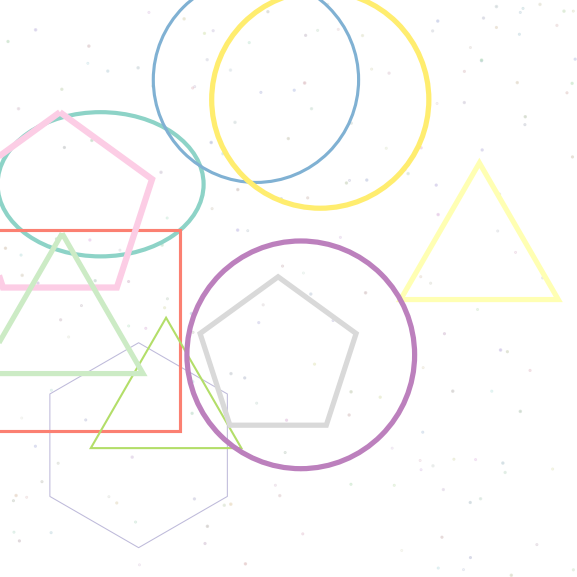[{"shape": "oval", "thickness": 2, "radius": 0.89, "center": [0.174, 0.68]}, {"shape": "triangle", "thickness": 2.5, "radius": 0.79, "center": [0.83, 0.559]}, {"shape": "hexagon", "thickness": 0.5, "radius": 0.89, "center": [0.24, 0.228]}, {"shape": "square", "thickness": 1.5, "radius": 0.87, "center": [0.137, 0.427]}, {"shape": "circle", "thickness": 1.5, "radius": 0.89, "center": [0.443, 0.861]}, {"shape": "triangle", "thickness": 1, "radius": 0.75, "center": [0.288, 0.298]}, {"shape": "pentagon", "thickness": 3, "radius": 0.84, "center": [0.104, 0.637]}, {"shape": "pentagon", "thickness": 2.5, "radius": 0.71, "center": [0.482, 0.378]}, {"shape": "circle", "thickness": 2.5, "radius": 0.99, "center": [0.521, 0.385]}, {"shape": "triangle", "thickness": 2.5, "radius": 0.81, "center": [0.108, 0.433]}, {"shape": "circle", "thickness": 2.5, "radius": 0.94, "center": [0.555, 0.827]}]